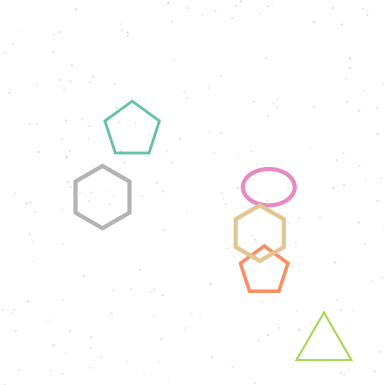[{"shape": "pentagon", "thickness": 2, "radius": 0.37, "center": [0.343, 0.663]}, {"shape": "pentagon", "thickness": 2.5, "radius": 0.32, "center": [0.686, 0.296]}, {"shape": "oval", "thickness": 3, "radius": 0.34, "center": [0.698, 0.514]}, {"shape": "triangle", "thickness": 1.5, "radius": 0.41, "center": [0.841, 0.106]}, {"shape": "hexagon", "thickness": 3, "radius": 0.36, "center": [0.675, 0.394]}, {"shape": "hexagon", "thickness": 3, "radius": 0.4, "center": [0.266, 0.488]}]